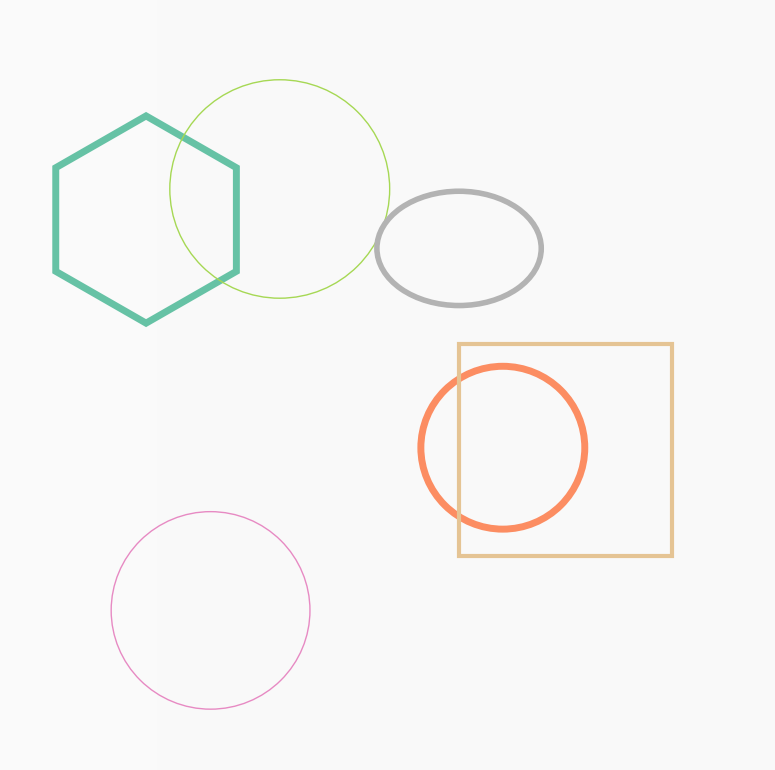[{"shape": "hexagon", "thickness": 2.5, "radius": 0.67, "center": [0.188, 0.715]}, {"shape": "circle", "thickness": 2.5, "radius": 0.53, "center": [0.649, 0.419]}, {"shape": "circle", "thickness": 0.5, "radius": 0.64, "center": [0.272, 0.207]}, {"shape": "circle", "thickness": 0.5, "radius": 0.71, "center": [0.361, 0.755]}, {"shape": "square", "thickness": 1.5, "radius": 0.69, "center": [0.73, 0.415]}, {"shape": "oval", "thickness": 2, "radius": 0.53, "center": [0.592, 0.677]}]